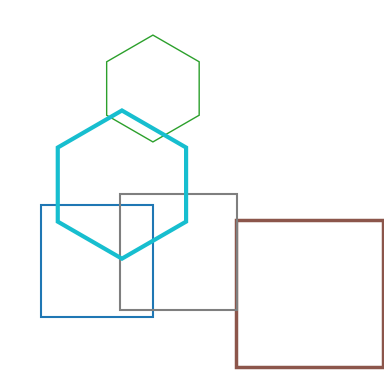[{"shape": "square", "thickness": 1.5, "radius": 0.73, "center": [0.251, 0.323]}, {"shape": "hexagon", "thickness": 1, "radius": 0.69, "center": [0.397, 0.77]}, {"shape": "square", "thickness": 2.5, "radius": 0.96, "center": [0.804, 0.238]}, {"shape": "square", "thickness": 1.5, "radius": 0.76, "center": [0.463, 0.346]}, {"shape": "hexagon", "thickness": 3, "radius": 0.96, "center": [0.317, 0.521]}]